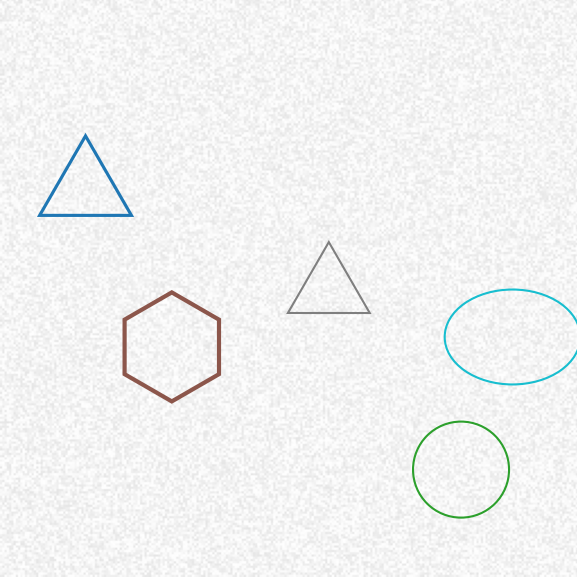[{"shape": "triangle", "thickness": 1.5, "radius": 0.46, "center": [0.148, 0.672]}, {"shape": "circle", "thickness": 1, "radius": 0.42, "center": [0.798, 0.186]}, {"shape": "hexagon", "thickness": 2, "radius": 0.47, "center": [0.297, 0.398]}, {"shape": "triangle", "thickness": 1, "radius": 0.41, "center": [0.569, 0.498]}, {"shape": "oval", "thickness": 1, "radius": 0.59, "center": [0.887, 0.416]}]